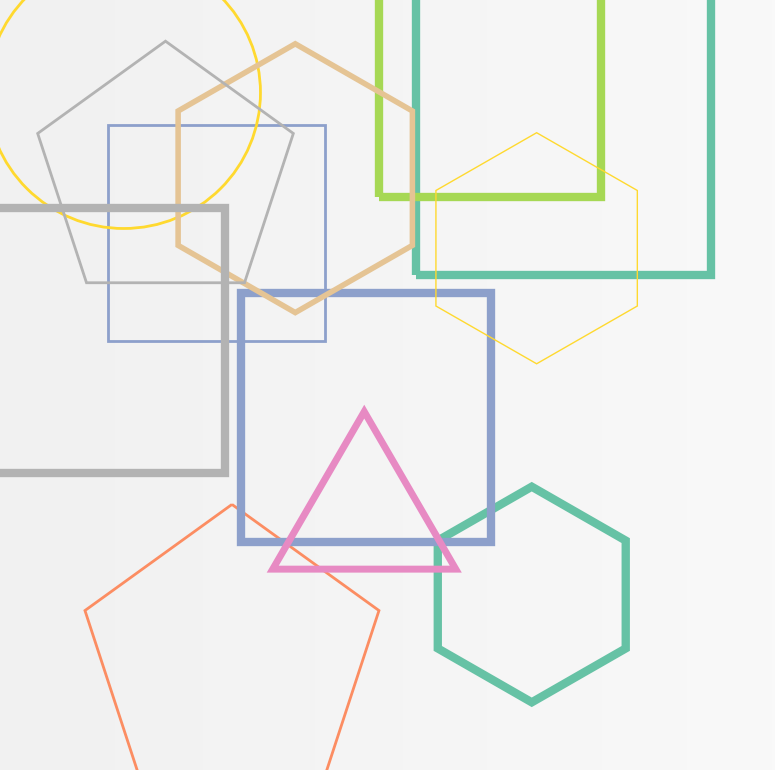[{"shape": "square", "thickness": 3, "radius": 0.95, "center": [0.727, 0.833]}, {"shape": "hexagon", "thickness": 3, "radius": 0.7, "center": [0.686, 0.228]}, {"shape": "pentagon", "thickness": 1, "radius": 1.0, "center": [0.299, 0.145]}, {"shape": "square", "thickness": 1, "radius": 0.7, "center": [0.279, 0.697]}, {"shape": "square", "thickness": 3, "radius": 0.81, "center": [0.472, 0.458]}, {"shape": "triangle", "thickness": 2.5, "radius": 0.68, "center": [0.47, 0.329]}, {"shape": "square", "thickness": 3, "radius": 0.71, "center": [0.632, 0.887]}, {"shape": "circle", "thickness": 1, "radius": 0.88, "center": [0.16, 0.88]}, {"shape": "hexagon", "thickness": 0.5, "radius": 0.75, "center": [0.692, 0.678]}, {"shape": "hexagon", "thickness": 2, "radius": 0.87, "center": [0.381, 0.769]}, {"shape": "pentagon", "thickness": 1, "radius": 0.87, "center": [0.214, 0.773]}, {"shape": "square", "thickness": 3, "radius": 0.86, "center": [0.119, 0.558]}]